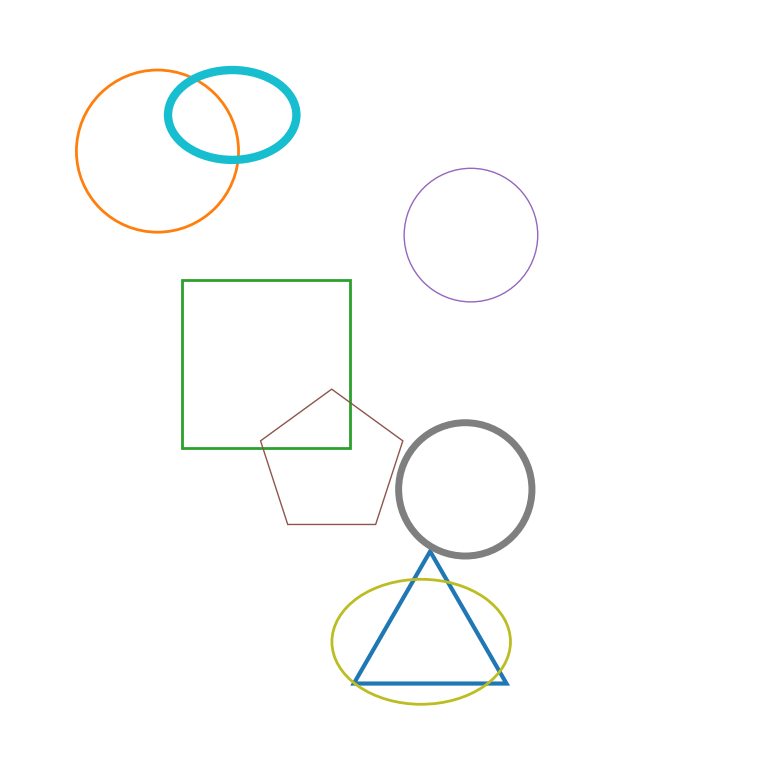[{"shape": "triangle", "thickness": 1.5, "radius": 0.57, "center": [0.559, 0.17]}, {"shape": "circle", "thickness": 1, "radius": 0.53, "center": [0.205, 0.804]}, {"shape": "square", "thickness": 1, "radius": 0.55, "center": [0.345, 0.527]}, {"shape": "circle", "thickness": 0.5, "radius": 0.43, "center": [0.612, 0.695]}, {"shape": "pentagon", "thickness": 0.5, "radius": 0.49, "center": [0.431, 0.397]}, {"shape": "circle", "thickness": 2.5, "radius": 0.43, "center": [0.604, 0.364]}, {"shape": "oval", "thickness": 1, "radius": 0.58, "center": [0.547, 0.166]}, {"shape": "oval", "thickness": 3, "radius": 0.42, "center": [0.302, 0.851]}]